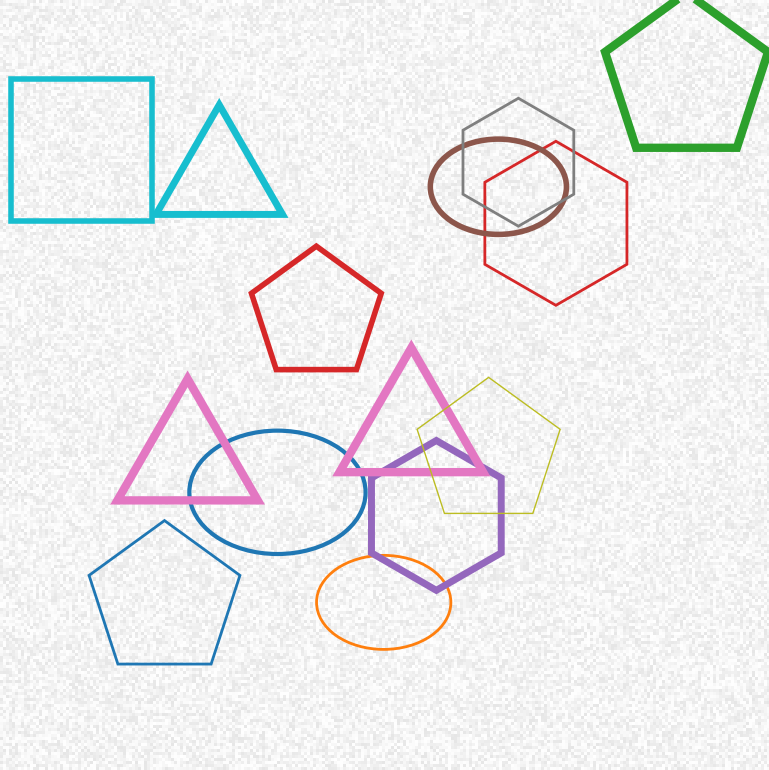[{"shape": "oval", "thickness": 1.5, "radius": 0.57, "center": [0.36, 0.361]}, {"shape": "pentagon", "thickness": 1, "radius": 0.52, "center": [0.214, 0.221]}, {"shape": "oval", "thickness": 1, "radius": 0.44, "center": [0.498, 0.218]}, {"shape": "pentagon", "thickness": 3, "radius": 0.56, "center": [0.892, 0.898]}, {"shape": "pentagon", "thickness": 2, "radius": 0.44, "center": [0.411, 0.592]}, {"shape": "hexagon", "thickness": 1, "radius": 0.53, "center": [0.722, 0.71]}, {"shape": "hexagon", "thickness": 2.5, "radius": 0.49, "center": [0.567, 0.331]}, {"shape": "oval", "thickness": 2, "radius": 0.44, "center": [0.647, 0.757]}, {"shape": "triangle", "thickness": 3, "radius": 0.53, "center": [0.244, 0.403]}, {"shape": "triangle", "thickness": 3, "radius": 0.54, "center": [0.534, 0.441]}, {"shape": "hexagon", "thickness": 1, "radius": 0.42, "center": [0.673, 0.789]}, {"shape": "pentagon", "thickness": 0.5, "radius": 0.49, "center": [0.635, 0.412]}, {"shape": "square", "thickness": 2, "radius": 0.46, "center": [0.106, 0.805]}, {"shape": "triangle", "thickness": 2.5, "radius": 0.47, "center": [0.285, 0.769]}]